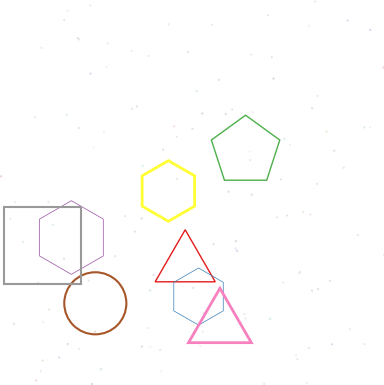[{"shape": "triangle", "thickness": 1, "radius": 0.45, "center": [0.481, 0.313]}, {"shape": "hexagon", "thickness": 0.5, "radius": 0.37, "center": [0.516, 0.23]}, {"shape": "pentagon", "thickness": 1, "radius": 0.47, "center": [0.638, 0.607]}, {"shape": "hexagon", "thickness": 0.5, "radius": 0.48, "center": [0.185, 0.383]}, {"shape": "hexagon", "thickness": 2, "radius": 0.39, "center": [0.437, 0.504]}, {"shape": "circle", "thickness": 1.5, "radius": 0.4, "center": [0.248, 0.212]}, {"shape": "triangle", "thickness": 2, "radius": 0.47, "center": [0.571, 0.157]}, {"shape": "square", "thickness": 1.5, "radius": 0.5, "center": [0.11, 0.362]}]